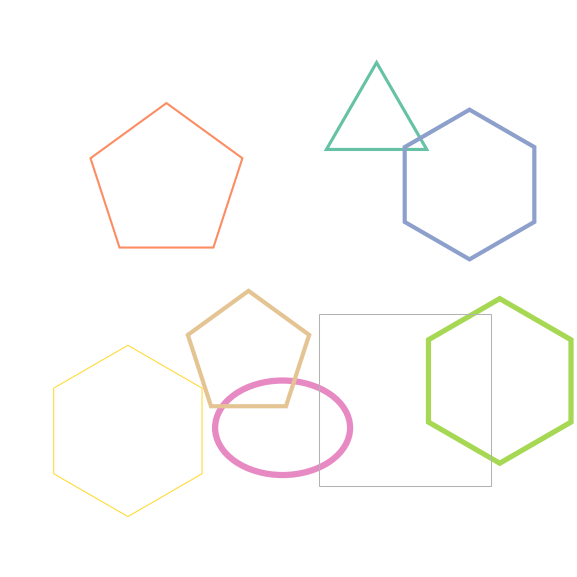[{"shape": "triangle", "thickness": 1.5, "radius": 0.5, "center": [0.652, 0.79]}, {"shape": "pentagon", "thickness": 1, "radius": 0.69, "center": [0.288, 0.682]}, {"shape": "hexagon", "thickness": 2, "radius": 0.65, "center": [0.813, 0.68]}, {"shape": "oval", "thickness": 3, "radius": 0.58, "center": [0.489, 0.258]}, {"shape": "hexagon", "thickness": 2.5, "radius": 0.71, "center": [0.865, 0.34]}, {"shape": "hexagon", "thickness": 0.5, "radius": 0.74, "center": [0.221, 0.253]}, {"shape": "pentagon", "thickness": 2, "radius": 0.55, "center": [0.43, 0.385]}, {"shape": "square", "thickness": 0.5, "radius": 0.74, "center": [0.701, 0.307]}]